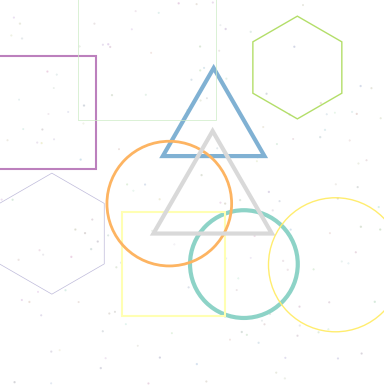[{"shape": "circle", "thickness": 3, "radius": 0.7, "center": [0.633, 0.314]}, {"shape": "square", "thickness": 1.5, "radius": 0.67, "center": [0.45, 0.314]}, {"shape": "hexagon", "thickness": 0.5, "radius": 0.79, "center": [0.135, 0.393]}, {"shape": "triangle", "thickness": 3, "radius": 0.76, "center": [0.555, 0.671]}, {"shape": "circle", "thickness": 2, "radius": 0.81, "center": [0.44, 0.471]}, {"shape": "hexagon", "thickness": 1, "radius": 0.67, "center": [0.772, 0.825]}, {"shape": "triangle", "thickness": 3, "radius": 0.89, "center": [0.552, 0.482]}, {"shape": "square", "thickness": 1.5, "radius": 0.74, "center": [0.103, 0.708]}, {"shape": "square", "thickness": 0.5, "radius": 0.89, "center": [0.382, 0.868]}, {"shape": "circle", "thickness": 1, "radius": 0.87, "center": [0.871, 0.312]}]